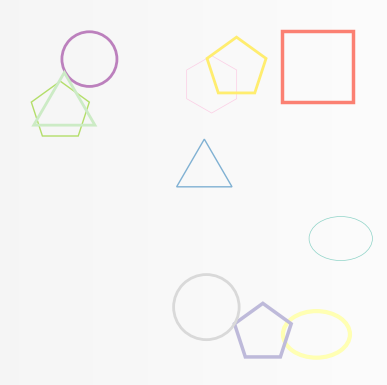[{"shape": "oval", "thickness": 0.5, "radius": 0.41, "center": [0.879, 0.38]}, {"shape": "oval", "thickness": 3, "radius": 0.43, "center": [0.817, 0.131]}, {"shape": "pentagon", "thickness": 2.5, "radius": 0.38, "center": [0.678, 0.135]}, {"shape": "square", "thickness": 2.5, "radius": 0.46, "center": [0.819, 0.827]}, {"shape": "triangle", "thickness": 1, "radius": 0.41, "center": [0.527, 0.556]}, {"shape": "pentagon", "thickness": 1, "radius": 0.39, "center": [0.156, 0.71]}, {"shape": "hexagon", "thickness": 0.5, "radius": 0.37, "center": [0.546, 0.781]}, {"shape": "circle", "thickness": 2, "radius": 0.42, "center": [0.533, 0.202]}, {"shape": "circle", "thickness": 2, "radius": 0.36, "center": [0.231, 0.847]}, {"shape": "triangle", "thickness": 2, "radius": 0.46, "center": [0.166, 0.72]}, {"shape": "pentagon", "thickness": 2, "radius": 0.4, "center": [0.61, 0.823]}]